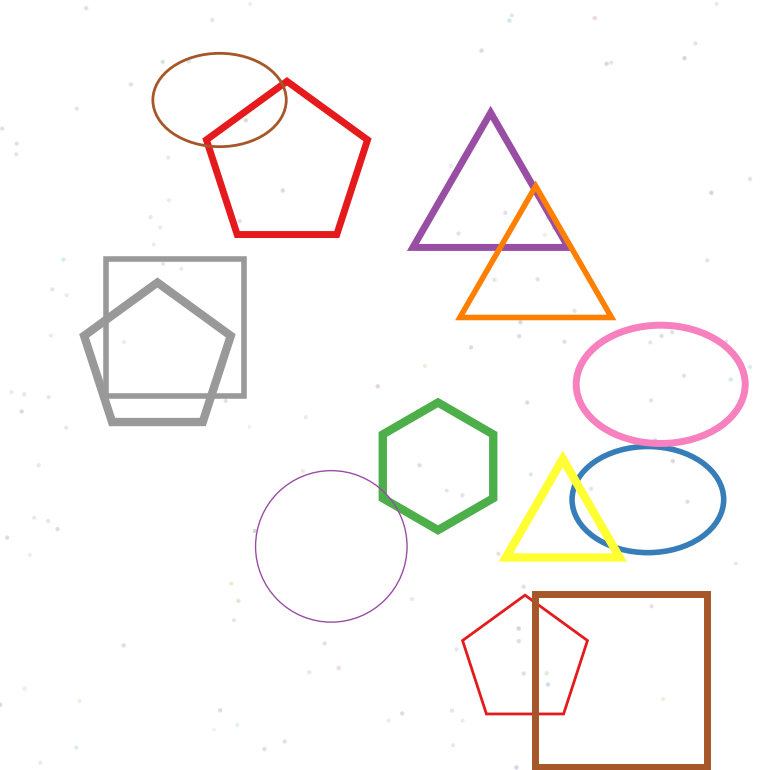[{"shape": "pentagon", "thickness": 2.5, "radius": 0.55, "center": [0.373, 0.784]}, {"shape": "pentagon", "thickness": 1, "radius": 0.43, "center": [0.682, 0.142]}, {"shape": "oval", "thickness": 2, "radius": 0.49, "center": [0.841, 0.351]}, {"shape": "hexagon", "thickness": 3, "radius": 0.41, "center": [0.569, 0.394]}, {"shape": "triangle", "thickness": 2.5, "radius": 0.58, "center": [0.637, 0.737]}, {"shape": "circle", "thickness": 0.5, "radius": 0.49, "center": [0.43, 0.29]}, {"shape": "triangle", "thickness": 2, "radius": 0.57, "center": [0.696, 0.645]}, {"shape": "triangle", "thickness": 3, "radius": 0.43, "center": [0.731, 0.319]}, {"shape": "square", "thickness": 2.5, "radius": 0.56, "center": [0.807, 0.116]}, {"shape": "oval", "thickness": 1, "radius": 0.43, "center": [0.285, 0.87]}, {"shape": "oval", "thickness": 2.5, "radius": 0.55, "center": [0.858, 0.501]}, {"shape": "pentagon", "thickness": 3, "radius": 0.5, "center": [0.204, 0.533]}, {"shape": "square", "thickness": 2, "radius": 0.45, "center": [0.227, 0.574]}]